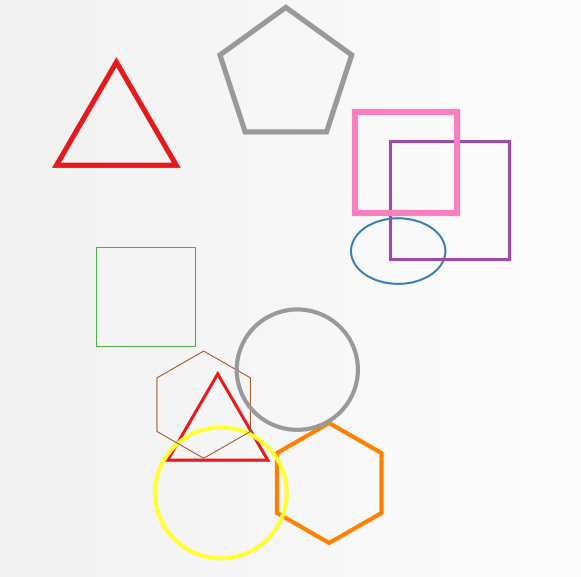[{"shape": "triangle", "thickness": 2.5, "radius": 0.6, "center": [0.2, 0.772]}, {"shape": "triangle", "thickness": 1.5, "radius": 0.5, "center": [0.375, 0.252]}, {"shape": "oval", "thickness": 1, "radius": 0.41, "center": [0.685, 0.564]}, {"shape": "square", "thickness": 0.5, "radius": 0.43, "center": [0.25, 0.485]}, {"shape": "square", "thickness": 1.5, "radius": 0.51, "center": [0.773, 0.653]}, {"shape": "hexagon", "thickness": 2, "radius": 0.52, "center": [0.566, 0.163]}, {"shape": "circle", "thickness": 2, "radius": 0.57, "center": [0.38, 0.146]}, {"shape": "hexagon", "thickness": 0.5, "radius": 0.46, "center": [0.35, 0.298]}, {"shape": "square", "thickness": 3, "radius": 0.44, "center": [0.699, 0.718]}, {"shape": "pentagon", "thickness": 2.5, "radius": 0.6, "center": [0.492, 0.867]}, {"shape": "circle", "thickness": 2, "radius": 0.52, "center": [0.512, 0.359]}]